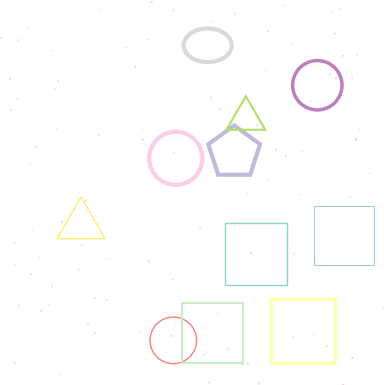[{"shape": "square", "thickness": 1, "radius": 0.4, "center": [0.664, 0.34]}, {"shape": "square", "thickness": 2.5, "radius": 0.42, "center": [0.787, 0.14]}, {"shape": "pentagon", "thickness": 3, "radius": 0.35, "center": [0.608, 0.603]}, {"shape": "circle", "thickness": 1, "radius": 0.3, "center": [0.45, 0.116]}, {"shape": "square", "thickness": 0.5, "radius": 0.39, "center": [0.893, 0.389]}, {"shape": "triangle", "thickness": 1.5, "radius": 0.29, "center": [0.639, 0.692]}, {"shape": "circle", "thickness": 3, "radius": 0.35, "center": [0.457, 0.589]}, {"shape": "oval", "thickness": 3, "radius": 0.31, "center": [0.539, 0.882]}, {"shape": "circle", "thickness": 2.5, "radius": 0.32, "center": [0.824, 0.779]}, {"shape": "square", "thickness": 1.5, "radius": 0.39, "center": [0.553, 0.135]}, {"shape": "triangle", "thickness": 1, "radius": 0.36, "center": [0.21, 0.416]}]